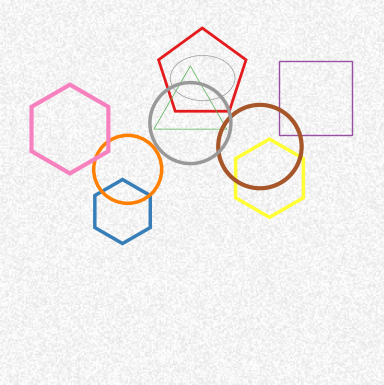[{"shape": "pentagon", "thickness": 2, "radius": 0.6, "center": [0.525, 0.808]}, {"shape": "hexagon", "thickness": 2.5, "radius": 0.42, "center": [0.318, 0.451]}, {"shape": "triangle", "thickness": 0.5, "radius": 0.55, "center": [0.494, 0.719]}, {"shape": "square", "thickness": 1, "radius": 0.48, "center": [0.82, 0.745]}, {"shape": "circle", "thickness": 2.5, "radius": 0.44, "center": [0.332, 0.56]}, {"shape": "hexagon", "thickness": 2.5, "radius": 0.51, "center": [0.7, 0.537]}, {"shape": "circle", "thickness": 3, "radius": 0.54, "center": [0.675, 0.619]}, {"shape": "hexagon", "thickness": 3, "radius": 0.58, "center": [0.182, 0.665]}, {"shape": "oval", "thickness": 0.5, "radius": 0.42, "center": [0.526, 0.797]}, {"shape": "circle", "thickness": 2.5, "radius": 0.53, "center": [0.495, 0.68]}]